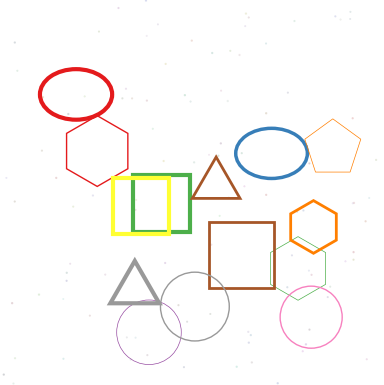[{"shape": "oval", "thickness": 3, "radius": 0.47, "center": [0.198, 0.755]}, {"shape": "hexagon", "thickness": 1, "radius": 0.46, "center": [0.252, 0.608]}, {"shape": "oval", "thickness": 2.5, "radius": 0.47, "center": [0.705, 0.602]}, {"shape": "square", "thickness": 3, "radius": 0.37, "center": [0.419, 0.471]}, {"shape": "hexagon", "thickness": 0.5, "radius": 0.41, "center": [0.774, 0.303]}, {"shape": "circle", "thickness": 0.5, "radius": 0.42, "center": [0.387, 0.137]}, {"shape": "hexagon", "thickness": 2, "radius": 0.34, "center": [0.814, 0.411]}, {"shape": "pentagon", "thickness": 0.5, "radius": 0.38, "center": [0.864, 0.615]}, {"shape": "square", "thickness": 3, "radius": 0.36, "center": [0.366, 0.466]}, {"shape": "triangle", "thickness": 2, "radius": 0.36, "center": [0.561, 0.521]}, {"shape": "square", "thickness": 2, "radius": 0.42, "center": [0.628, 0.337]}, {"shape": "circle", "thickness": 1, "radius": 0.4, "center": [0.808, 0.176]}, {"shape": "circle", "thickness": 1, "radius": 0.45, "center": [0.506, 0.204]}, {"shape": "triangle", "thickness": 3, "radius": 0.37, "center": [0.35, 0.249]}]